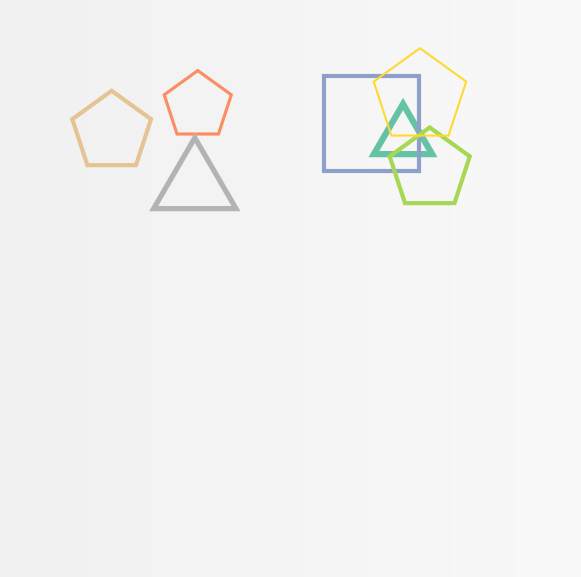[{"shape": "triangle", "thickness": 3, "radius": 0.29, "center": [0.693, 0.761]}, {"shape": "pentagon", "thickness": 1.5, "radius": 0.3, "center": [0.34, 0.816]}, {"shape": "square", "thickness": 2, "radius": 0.41, "center": [0.639, 0.785]}, {"shape": "pentagon", "thickness": 2, "radius": 0.36, "center": [0.739, 0.706]}, {"shape": "pentagon", "thickness": 1, "radius": 0.42, "center": [0.722, 0.832]}, {"shape": "pentagon", "thickness": 2, "radius": 0.36, "center": [0.192, 0.771]}, {"shape": "triangle", "thickness": 2.5, "radius": 0.41, "center": [0.335, 0.679]}]